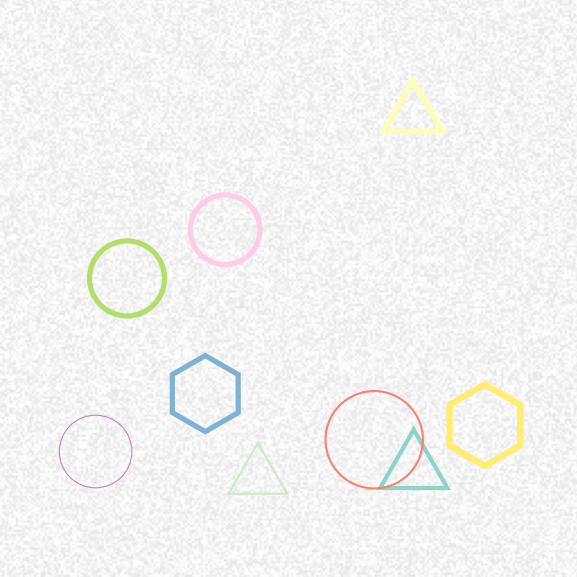[{"shape": "triangle", "thickness": 2, "radius": 0.34, "center": [0.716, 0.188]}, {"shape": "triangle", "thickness": 2.5, "radius": 0.29, "center": [0.715, 0.801]}, {"shape": "circle", "thickness": 1, "radius": 0.42, "center": [0.648, 0.238]}, {"shape": "hexagon", "thickness": 2.5, "radius": 0.33, "center": [0.355, 0.318]}, {"shape": "circle", "thickness": 2.5, "radius": 0.32, "center": [0.22, 0.517]}, {"shape": "circle", "thickness": 2.5, "radius": 0.3, "center": [0.39, 0.601]}, {"shape": "circle", "thickness": 0.5, "radius": 0.31, "center": [0.166, 0.217]}, {"shape": "triangle", "thickness": 1, "radius": 0.29, "center": [0.447, 0.173]}, {"shape": "hexagon", "thickness": 3, "radius": 0.35, "center": [0.84, 0.263]}]